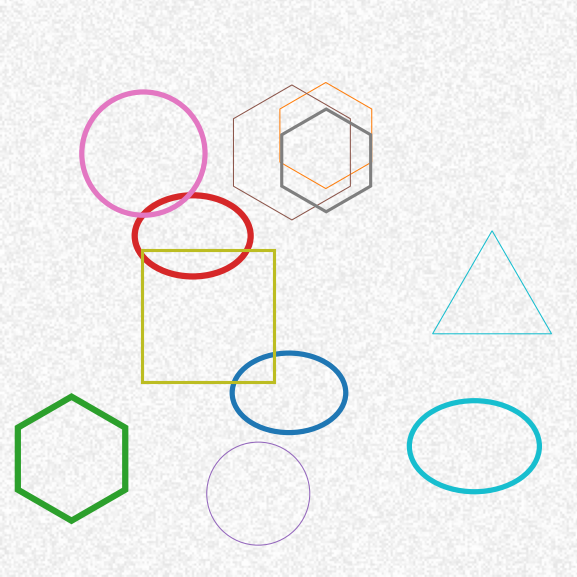[{"shape": "oval", "thickness": 2.5, "radius": 0.49, "center": [0.5, 0.319]}, {"shape": "hexagon", "thickness": 0.5, "radius": 0.46, "center": [0.564, 0.764]}, {"shape": "hexagon", "thickness": 3, "radius": 0.54, "center": [0.124, 0.205]}, {"shape": "oval", "thickness": 3, "radius": 0.5, "center": [0.334, 0.591]}, {"shape": "circle", "thickness": 0.5, "radius": 0.45, "center": [0.447, 0.144]}, {"shape": "hexagon", "thickness": 0.5, "radius": 0.58, "center": [0.505, 0.735]}, {"shape": "circle", "thickness": 2.5, "radius": 0.53, "center": [0.248, 0.733]}, {"shape": "hexagon", "thickness": 1.5, "radius": 0.44, "center": [0.565, 0.721]}, {"shape": "square", "thickness": 1.5, "radius": 0.57, "center": [0.361, 0.452]}, {"shape": "triangle", "thickness": 0.5, "radius": 0.59, "center": [0.852, 0.481]}, {"shape": "oval", "thickness": 2.5, "radius": 0.56, "center": [0.821, 0.226]}]